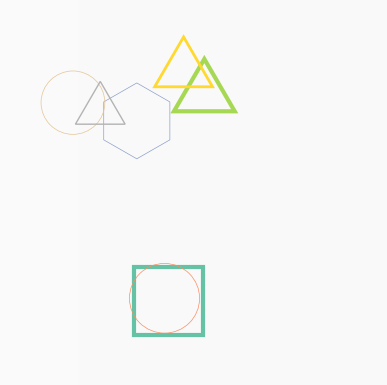[{"shape": "square", "thickness": 3, "radius": 0.44, "center": [0.435, 0.219]}, {"shape": "circle", "thickness": 0.5, "radius": 0.45, "center": [0.425, 0.225]}, {"shape": "hexagon", "thickness": 0.5, "radius": 0.49, "center": [0.353, 0.686]}, {"shape": "triangle", "thickness": 3, "radius": 0.45, "center": [0.527, 0.756]}, {"shape": "triangle", "thickness": 2, "radius": 0.43, "center": [0.474, 0.818]}, {"shape": "circle", "thickness": 0.5, "radius": 0.41, "center": [0.188, 0.733]}, {"shape": "triangle", "thickness": 1, "radius": 0.37, "center": [0.259, 0.714]}]